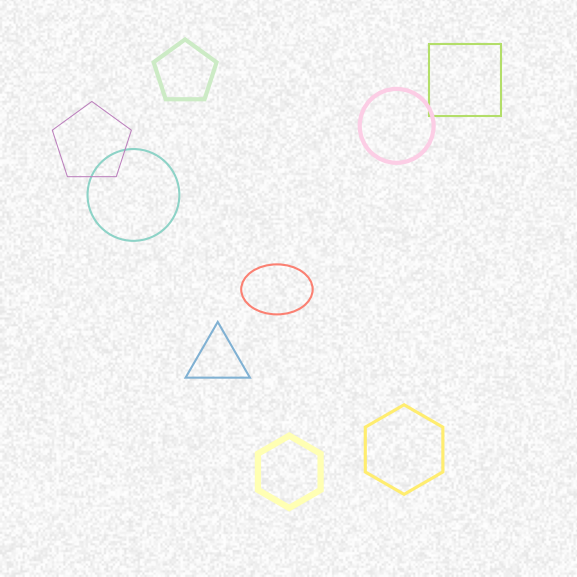[{"shape": "circle", "thickness": 1, "radius": 0.4, "center": [0.231, 0.662]}, {"shape": "hexagon", "thickness": 3, "radius": 0.31, "center": [0.501, 0.182]}, {"shape": "oval", "thickness": 1, "radius": 0.31, "center": [0.48, 0.498]}, {"shape": "triangle", "thickness": 1, "radius": 0.32, "center": [0.377, 0.377]}, {"shape": "square", "thickness": 1, "radius": 0.31, "center": [0.805, 0.86]}, {"shape": "circle", "thickness": 2, "radius": 0.32, "center": [0.687, 0.781]}, {"shape": "pentagon", "thickness": 0.5, "radius": 0.36, "center": [0.159, 0.751]}, {"shape": "pentagon", "thickness": 2, "radius": 0.29, "center": [0.321, 0.874]}, {"shape": "hexagon", "thickness": 1.5, "radius": 0.39, "center": [0.7, 0.221]}]